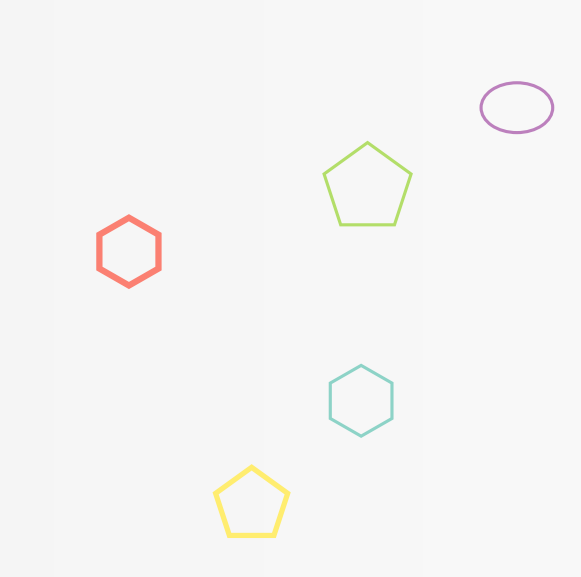[{"shape": "hexagon", "thickness": 1.5, "radius": 0.31, "center": [0.621, 0.305]}, {"shape": "hexagon", "thickness": 3, "radius": 0.29, "center": [0.222, 0.563]}, {"shape": "pentagon", "thickness": 1.5, "radius": 0.39, "center": [0.632, 0.674]}, {"shape": "oval", "thickness": 1.5, "radius": 0.31, "center": [0.889, 0.813]}, {"shape": "pentagon", "thickness": 2.5, "radius": 0.33, "center": [0.433, 0.125]}]